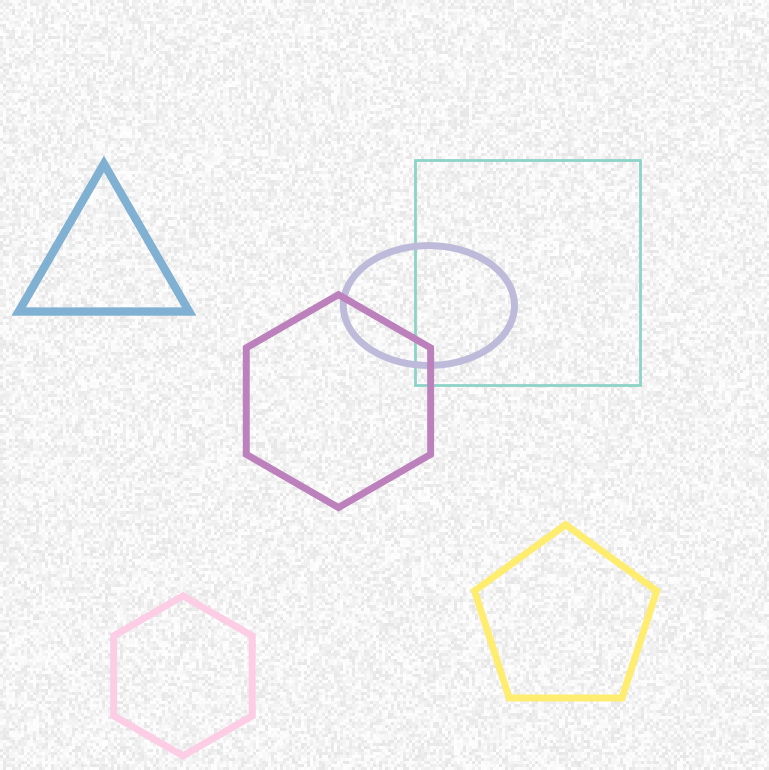[{"shape": "square", "thickness": 1, "radius": 0.73, "center": [0.685, 0.646]}, {"shape": "oval", "thickness": 2.5, "radius": 0.56, "center": [0.557, 0.603]}, {"shape": "triangle", "thickness": 3, "radius": 0.64, "center": [0.135, 0.659]}, {"shape": "hexagon", "thickness": 2.5, "radius": 0.52, "center": [0.238, 0.122]}, {"shape": "hexagon", "thickness": 2.5, "radius": 0.69, "center": [0.44, 0.479]}, {"shape": "pentagon", "thickness": 2.5, "radius": 0.62, "center": [0.735, 0.194]}]